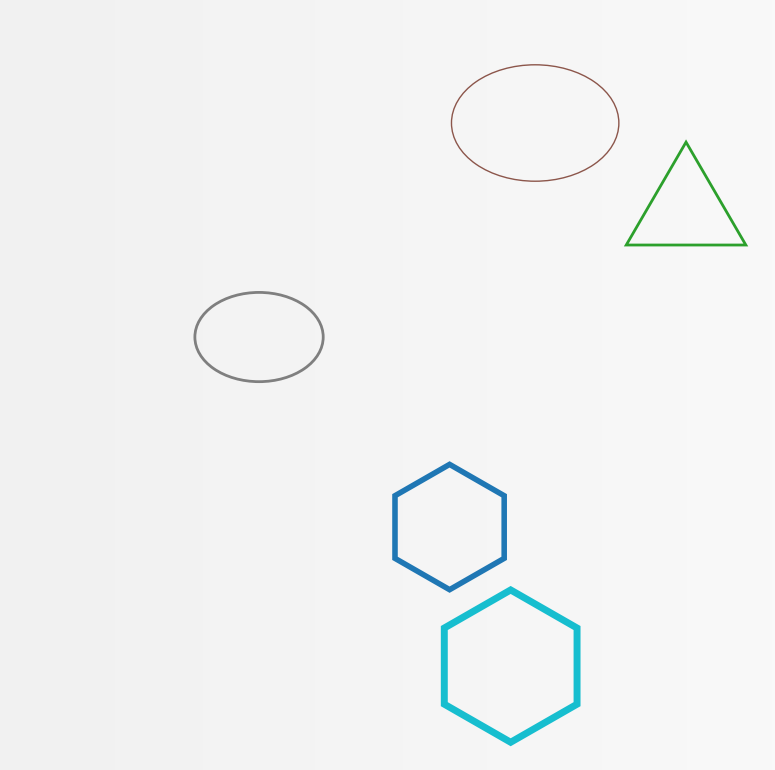[{"shape": "hexagon", "thickness": 2, "radius": 0.41, "center": [0.58, 0.316]}, {"shape": "triangle", "thickness": 1, "radius": 0.45, "center": [0.885, 0.726]}, {"shape": "oval", "thickness": 0.5, "radius": 0.54, "center": [0.691, 0.84]}, {"shape": "oval", "thickness": 1, "radius": 0.41, "center": [0.334, 0.562]}, {"shape": "hexagon", "thickness": 2.5, "radius": 0.49, "center": [0.659, 0.135]}]